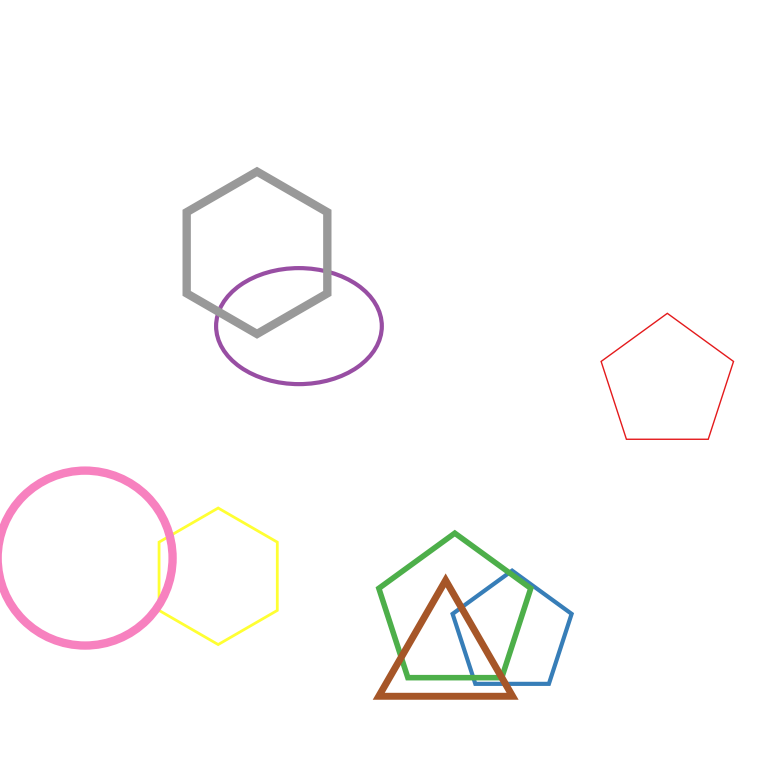[{"shape": "pentagon", "thickness": 0.5, "radius": 0.45, "center": [0.867, 0.503]}, {"shape": "pentagon", "thickness": 1.5, "radius": 0.41, "center": [0.665, 0.178]}, {"shape": "pentagon", "thickness": 2, "radius": 0.52, "center": [0.591, 0.204]}, {"shape": "oval", "thickness": 1.5, "radius": 0.54, "center": [0.388, 0.576]}, {"shape": "hexagon", "thickness": 1, "radius": 0.44, "center": [0.283, 0.252]}, {"shape": "triangle", "thickness": 2.5, "radius": 0.5, "center": [0.579, 0.146]}, {"shape": "circle", "thickness": 3, "radius": 0.57, "center": [0.111, 0.275]}, {"shape": "hexagon", "thickness": 3, "radius": 0.53, "center": [0.334, 0.672]}]